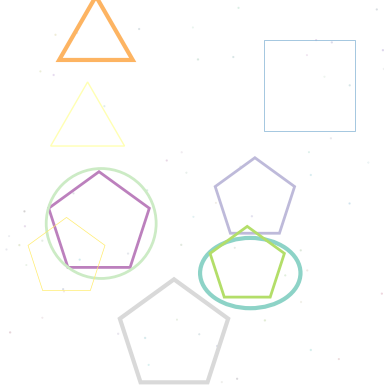[{"shape": "oval", "thickness": 3, "radius": 0.65, "center": [0.65, 0.291]}, {"shape": "triangle", "thickness": 1, "radius": 0.55, "center": [0.228, 0.676]}, {"shape": "pentagon", "thickness": 2, "radius": 0.54, "center": [0.662, 0.482]}, {"shape": "square", "thickness": 0.5, "radius": 0.59, "center": [0.805, 0.778]}, {"shape": "triangle", "thickness": 3, "radius": 0.55, "center": [0.249, 0.899]}, {"shape": "pentagon", "thickness": 2, "radius": 0.51, "center": [0.642, 0.31]}, {"shape": "pentagon", "thickness": 3, "radius": 0.74, "center": [0.452, 0.127]}, {"shape": "pentagon", "thickness": 2, "radius": 0.69, "center": [0.257, 0.417]}, {"shape": "circle", "thickness": 2, "radius": 0.71, "center": [0.263, 0.419]}, {"shape": "pentagon", "thickness": 0.5, "radius": 0.53, "center": [0.173, 0.33]}]